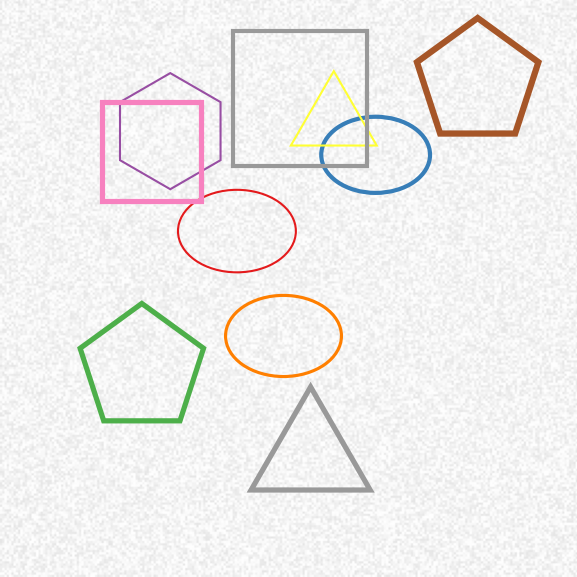[{"shape": "oval", "thickness": 1, "radius": 0.51, "center": [0.41, 0.599]}, {"shape": "oval", "thickness": 2, "radius": 0.47, "center": [0.65, 0.731]}, {"shape": "pentagon", "thickness": 2.5, "radius": 0.56, "center": [0.246, 0.361]}, {"shape": "hexagon", "thickness": 1, "radius": 0.5, "center": [0.295, 0.772]}, {"shape": "oval", "thickness": 1.5, "radius": 0.5, "center": [0.491, 0.417]}, {"shape": "triangle", "thickness": 1, "radius": 0.43, "center": [0.578, 0.79]}, {"shape": "pentagon", "thickness": 3, "radius": 0.55, "center": [0.827, 0.857]}, {"shape": "square", "thickness": 2.5, "radius": 0.43, "center": [0.262, 0.737]}, {"shape": "triangle", "thickness": 2.5, "radius": 0.6, "center": [0.538, 0.21]}, {"shape": "square", "thickness": 2, "radius": 0.58, "center": [0.519, 0.828]}]